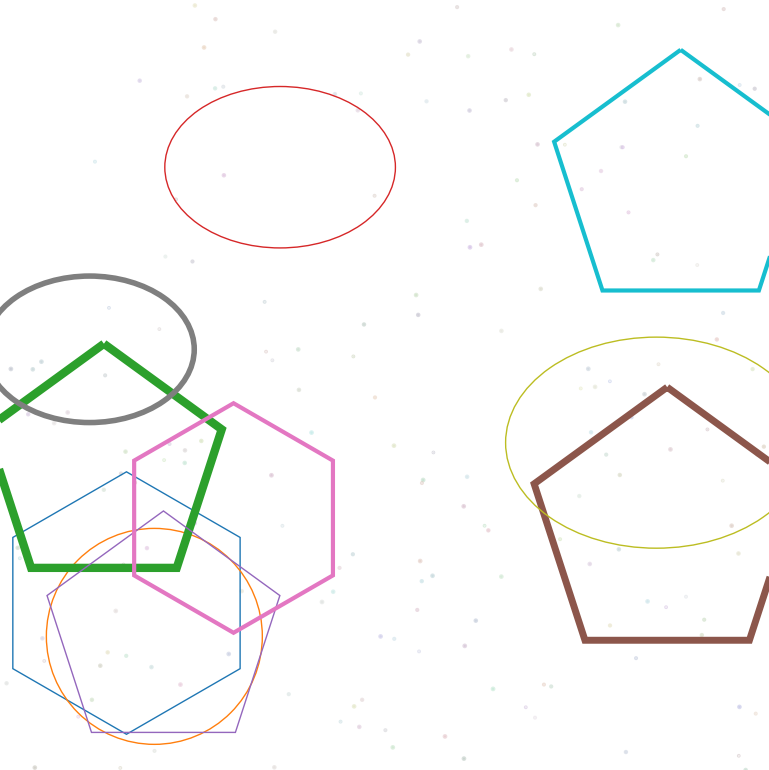[{"shape": "hexagon", "thickness": 0.5, "radius": 0.85, "center": [0.164, 0.217]}, {"shape": "circle", "thickness": 0.5, "radius": 0.7, "center": [0.2, 0.174]}, {"shape": "pentagon", "thickness": 3, "radius": 0.8, "center": [0.135, 0.393]}, {"shape": "oval", "thickness": 0.5, "radius": 0.75, "center": [0.364, 0.783]}, {"shape": "pentagon", "thickness": 0.5, "radius": 0.79, "center": [0.212, 0.177]}, {"shape": "pentagon", "thickness": 2.5, "radius": 0.91, "center": [0.866, 0.315]}, {"shape": "hexagon", "thickness": 1.5, "radius": 0.75, "center": [0.303, 0.327]}, {"shape": "oval", "thickness": 2, "radius": 0.68, "center": [0.116, 0.546]}, {"shape": "oval", "thickness": 0.5, "radius": 0.98, "center": [0.852, 0.425]}, {"shape": "pentagon", "thickness": 1.5, "radius": 0.86, "center": [0.884, 0.763]}]